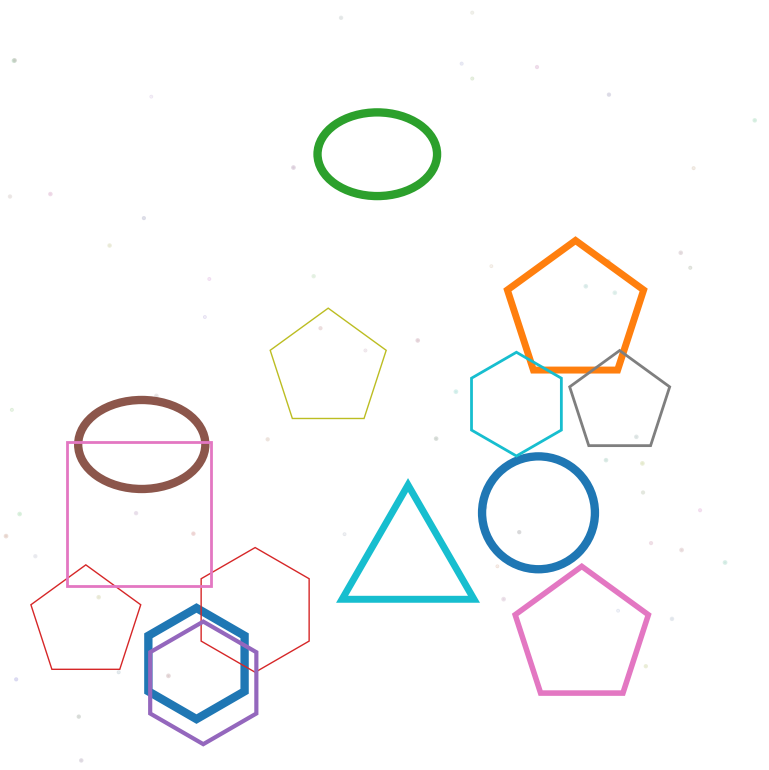[{"shape": "hexagon", "thickness": 3, "radius": 0.36, "center": [0.255, 0.138]}, {"shape": "circle", "thickness": 3, "radius": 0.37, "center": [0.699, 0.334]}, {"shape": "pentagon", "thickness": 2.5, "radius": 0.47, "center": [0.747, 0.595]}, {"shape": "oval", "thickness": 3, "radius": 0.39, "center": [0.49, 0.8]}, {"shape": "hexagon", "thickness": 0.5, "radius": 0.4, "center": [0.331, 0.208]}, {"shape": "pentagon", "thickness": 0.5, "radius": 0.37, "center": [0.111, 0.191]}, {"shape": "hexagon", "thickness": 1.5, "radius": 0.4, "center": [0.264, 0.113]}, {"shape": "oval", "thickness": 3, "radius": 0.41, "center": [0.184, 0.423]}, {"shape": "square", "thickness": 1, "radius": 0.47, "center": [0.181, 0.332]}, {"shape": "pentagon", "thickness": 2, "radius": 0.45, "center": [0.756, 0.173]}, {"shape": "pentagon", "thickness": 1, "radius": 0.34, "center": [0.805, 0.476]}, {"shape": "pentagon", "thickness": 0.5, "radius": 0.4, "center": [0.426, 0.521]}, {"shape": "triangle", "thickness": 2.5, "radius": 0.49, "center": [0.53, 0.271]}, {"shape": "hexagon", "thickness": 1, "radius": 0.34, "center": [0.671, 0.475]}]